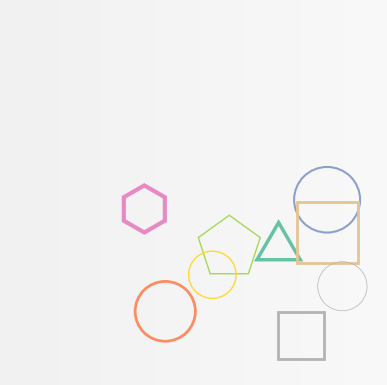[{"shape": "triangle", "thickness": 2.5, "radius": 0.32, "center": [0.719, 0.358]}, {"shape": "circle", "thickness": 2, "radius": 0.39, "center": [0.426, 0.191]}, {"shape": "circle", "thickness": 1.5, "radius": 0.43, "center": [0.844, 0.481]}, {"shape": "hexagon", "thickness": 3, "radius": 0.31, "center": [0.372, 0.457]}, {"shape": "pentagon", "thickness": 1, "radius": 0.42, "center": [0.592, 0.357]}, {"shape": "circle", "thickness": 1, "radius": 0.31, "center": [0.548, 0.286]}, {"shape": "square", "thickness": 2, "radius": 0.39, "center": [0.845, 0.396]}, {"shape": "square", "thickness": 2, "radius": 0.3, "center": [0.776, 0.129]}, {"shape": "circle", "thickness": 0.5, "radius": 0.32, "center": [0.884, 0.256]}]